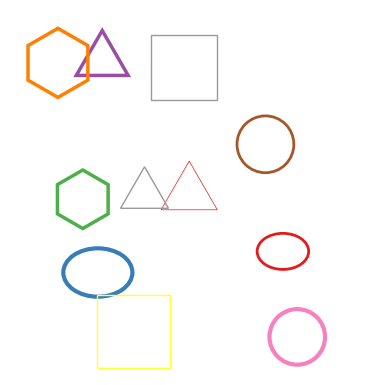[{"shape": "oval", "thickness": 2, "radius": 0.33, "center": [0.735, 0.347]}, {"shape": "triangle", "thickness": 0.5, "radius": 0.42, "center": [0.491, 0.497]}, {"shape": "oval", "thickness": 3, "radius": 0.45, "center": [0.254, 0.292]}, {"shape": "hexagon", "thickness": 2.5, "radius": 0.38, "center": [0.215, 0.482]}, {"shape": "triangle", "thickness": 2.5, "radius": 0.39, "center": [0.265, 0.843]}, {"shape": "hexagon", "thickness": 2.5, "radius": 0.45, "center": [0.15, 0.837]}, {"shape": "square", "thickness": 1, "radius": 0.48, "center": [0.347, 0.139]}, {"shape": "circle", "thickness": 2, "radius": 0.37, "center": [0.689, 0.625]}, {"shape": "circle", "thickness": 3, "radius": 0.36, "center": [0.772, 0.125]}, {"shape": "triangle", "thickness": 1, "radius": 0.36, "center": [0.375, 0.495]}, {"shape": "square", "thickness": 1, "radius": 0.43, "center": [0.479, 0.825]}]